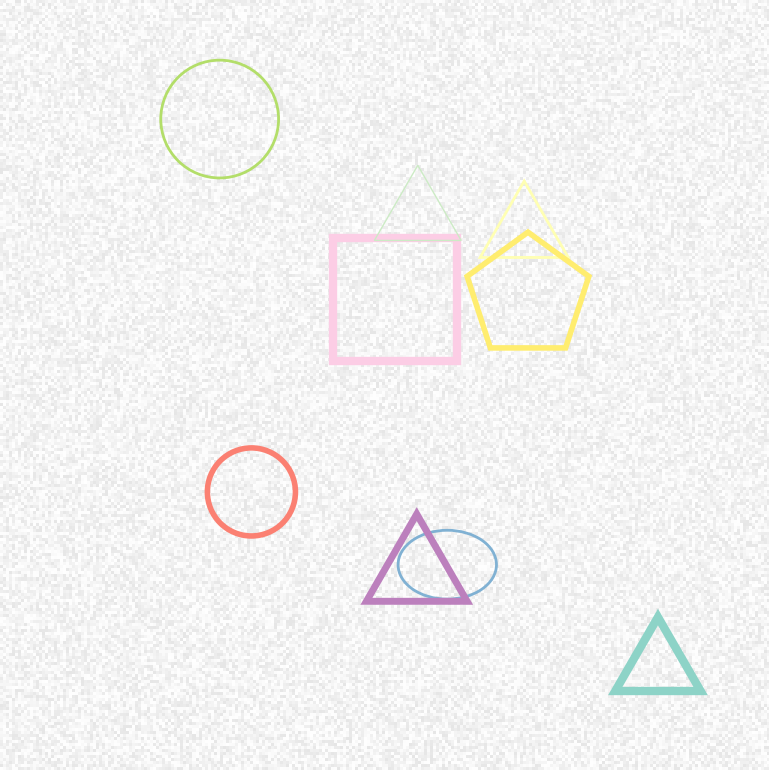[{"shape": "triangle", "thickness": 3, "radius": 0.32, "center": [0.854, 0.135]}, {"shape": "triangle", "thickness": 1, "radius": 0.33, "center": [0.681, 0.699]}, {"shape": "circle", "thickness": 2, "radius": 0.29, "center": [0.327, 0.361]}, {"shape": "oval", "thickness": 1, "radius": 0.32, "center": [0.581, 0.267]}, {"shape": "circle", "thickness": 1, "radius": 0.38, "center": [0.285, 0.845]}, {"shape": "square", "thickness": 3, "radius": 0.4, "center": [0.513, 0.611]}, {"shape": "triangle", "thickness": 2.5, "radius": 0.38, "center": [0.541, 0.257]}, {"shape": "triangle", "thickness": 0.5, "radius": 0.33, "center": [0.543, 0.72]}, {"shape": "pentagon", "thickness": 2, "radius": 0.42, "center": [0.686, 0.615]}]